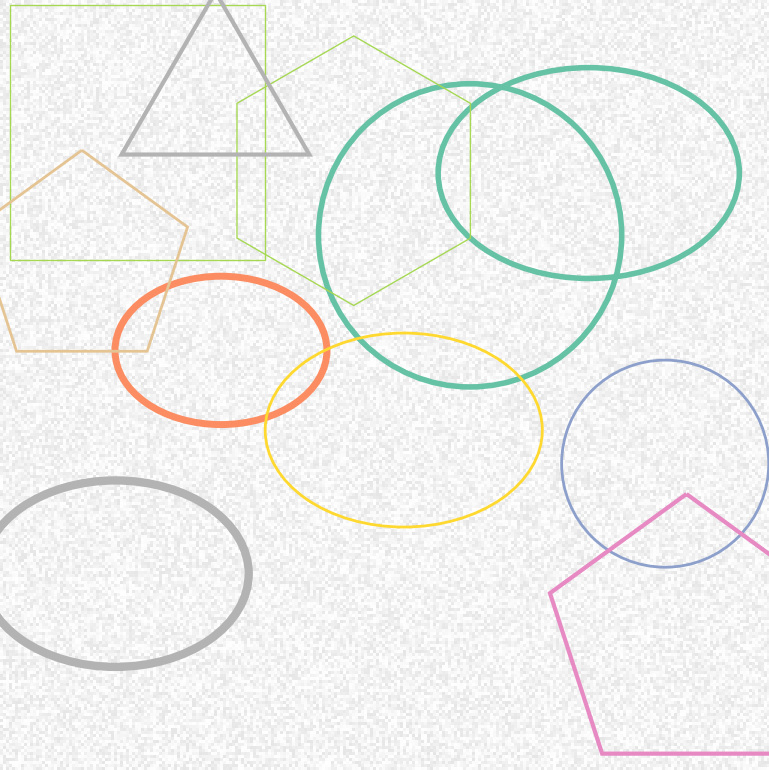[{"shape": "oval", "thickness": 2, "radius": 0.98, "center": [0.765, 0.775]}, {"shape": "circle", "thickness": 2, "radius": 0.98, "center": [0.611, 0.694]}, {"shape": "oval", "thickness": 2.5, "radius": 0.69, "center": [0.287, 0.545]}, {"shape": "circle", "thickness": 1, "radius": 0.67, "center": [0.864, 0.398]}, {"shape": "pentagon", "thickness": 1.5, "radius": 0.93, "center": [0.892, 0.172]}, {"shape": "hexagon", "thickness": 0.5, "radius": 0.88, "center": [0.459, 0.778]}, {"shape": "square", "thickness": 0.5, "radius": 0.83, "center": [0.178, 0.828]}, {"shape": "oval", "thickness": 1, "radius": 0.9, "center": [0.524, 0.441]}, {"shape": "pentagon", "thickness": 1, "radius": 0.72, "center": [0.106, 0.661]}, {"shape": "oval", "thickness": 3, "radius": 0.86, "center": [0.15, 0.255]}, {"shape": "triangle", "thickness": 1.5, "radius": 0.7, "center": [0.28, 0.87]}]